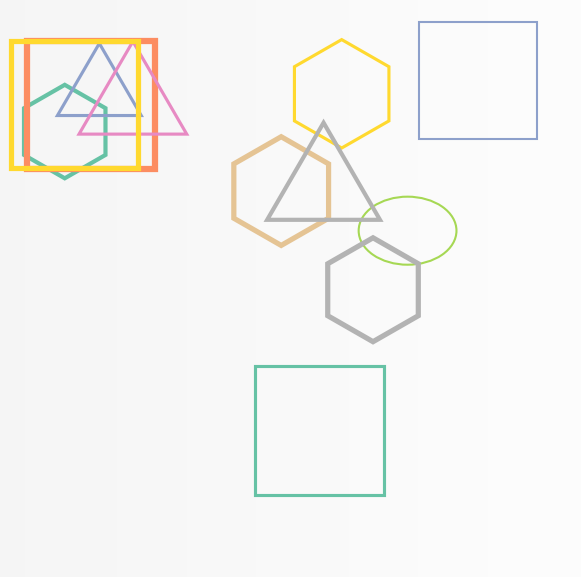[{"shape": "hexagon", "thickness": 2, "radius": 0.4, "center": [0.111, 0.771]}, {"shape": "square", "thickness": 1.5, "radius": 0.56, "center": [0.549, 0.253]}, {"shape": "square", "thickness": 3, "radius": 0.55, "center": [0.156, 0.817]}, {"shape": "triangle", "thickness": 1.5, "radius": 0.42, "center": [0.171, 0.841]}, {"shape": "square", "thickness": 1, "radius": 0.5, "center": [0.822, 0.86]}, {"shape": "triangle", "thickness": 1.5, "radius": 0.53, "center": [0.229, 0.82]}, {"shape": "oval", "thickness": 1, "radius": 0.42, "center": [0.701, 0.6]}, {"shape": "square", "thickness": 2.5, "radius": 0.55, "center": [0.128, 0.819]}, {"shape": "hexagon", "thickness": 1.5, "radius": 0.47, "center": [0.588, 0.837]}, {"shape": "hexagon", "thickness": 2.5, "radius": 0.47, "center": [0.484, 0.668]}, {"shape": "hexagon", "thickness": 2.5, "radius": 0.45, "center": [0.642, 0.497]}, {"shape": "triangle", "thickness": 2, "radius": 0.56, "center": [0.557, 0.675]}]